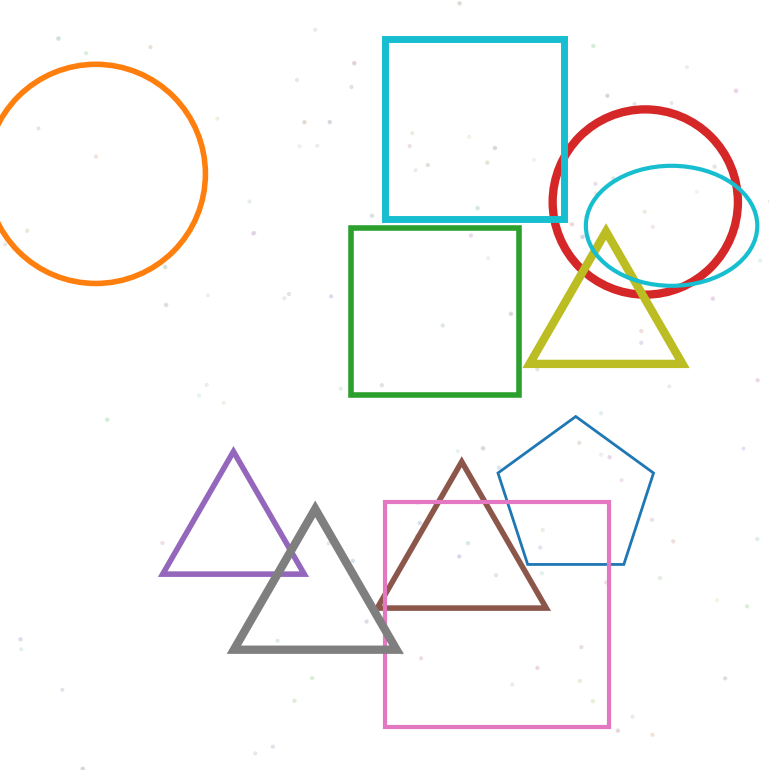[{"shape": "pentagon", "thickness": 1, "radius": 0.53, "center": [0.748, 0.353]}, {"shape": "circle", "thickness": 2, "radius": 0.71, "center": [0.124, 0.774]}, {"shape": "square", "thickness": 2, "radius": 0.54, "center": [0.565, 0.595]}, {"shape": "circle", "thickness": 3, "radius": 0.6, "center": [0.838, 0.738]}, {"shape": "triangle", "thickness": 2, "radius": 0.53, "center": [0.303, 0.307]}, {"shape": "triangle", "thickness": 2, "radius": 0.63, "center": [0.6, 0.274]}, {"shape": "square", "thickness": 1.5, "radius": 0.73, "center": [0.646, 0.202]}, {"shape": "triangle", "thickness": 3, "radius": 0.61, "center": [0.409, 0.217]}, {"shape": "triangle", "thickness": 3, "radius": 0.57, "center": [0.787, 0.585]}, {"shape": "oval", "thickness": 1.5, "radius": 0.56, "center": [0.872, 0.707]}, {"shape": "square", "thickness": 2.5, "radius": 0.58, "center": [0.616, 0.833]}]